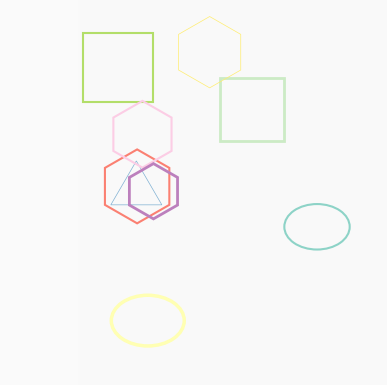[{"shape": "oval", "thickness": 1.5, "radius": 0.42, "center": [0.818, 0.411]}, {"shape": "oval", "thickness": 2.5, "radius": 0.47, "center": [0.381, 0.167]}, {"shape": "hexagon", "thickness": 1.5, "radius": 0.48, "center": [0.354, 0.516]}, {"shape": "triangle", "thickness": 0.5, "radius": 0.38, "center": [0.352, 0.506]}, {"shape": "square", "thickness": 1.5, "radius": 0.45, "center": [0.305, 0.825]}, {"shape": "hexagon", "thickness": 1.5, "radius": 0.43, "center": [0.368, 0.651]}, {"shape": "hexagon", "thickness": 2, "radius": 0.36, "center": [0.396, 0.503]}, {"shape": "square", "thickness": 2, "radius": 0.41, "center": [0.65, 0.716]}, {"shape": "hexagon", "thickness": 0.5, "radius": 0.46, "center": [0.541, 0.864]}]